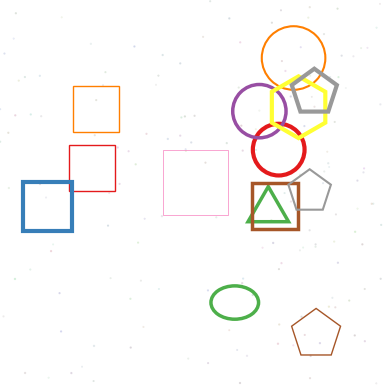[{"shape": "square", "thickness": 1, "radius": 0.3, "center": [0.24, 0.563]}, {"shape": "circle", "thickness": 3, "radius": 0.34, "center": [0.724, 0.611]}, {"shape": "square", "thickness": 3, "radius": 0.31, "center": [0.124, 0.464]}, {"shape": "oval", "thickness": 2.5, "radius": 0.31, "center": [0.61, 0.214]}, {"shape": "triangle", "thickness": 2.5, "radius": 0.3, "center": [0.697, 0.455]}, {"shape": "circle", "thickness": 2.5, "radius": 0.35, "center": [0.674, 0.711]}, {"shape": "circle", "thickness": 1.5, "radius": 0.41, "center": [0.763, 0.849]}, {"shape": "square", "thickness": 1, "radius": 0.3, "center": [0.249, 0.717]}, {"shape": "hexagon", "thickness": 3, "radius": 0.4, "center": [0.776, 0.721]}, {"shape": "square", "thickness": 2.5, "radius": 0.3, "center": [0.715, 0.465]}, {"shape": "pentagon", "thickness": 1, "radius": 0.33, "center": [0.821, 0.132]}, {"shape": "square", "thickness": 0.5, "radius": 0.42, "center": [0.508, 0.525]}, {"shape": "pentagon", "thickness": 1.5, "radius": 0.29, "center": [0.804, 0.502]}, {"shape": "pentagon", "thickness": 3, "radius": 0.31, "center": [0.816, 0.76]}]